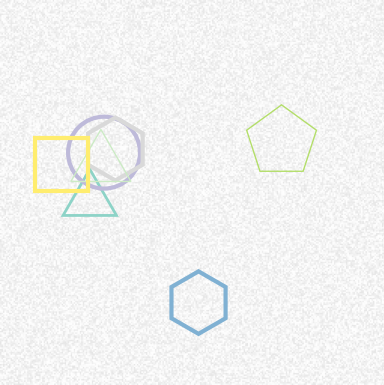[{"shape": "triangle", "thickness": 2, "radius": 0.4, "center": [0.233, 0.48]}, {"shape": "circle", "thickness": 3, "radius": 0.47, "center": [0.27, 0.604]}, {"shape": "hexagon", "thickness": 3, "radius": 0.41, "center": [0.516, 0.214]}, {"shape": "pentagon", "thickness": 1, "radius": 0.48, "center": [0.731, 0.632]}, {"shape": "hexagon", "thickness": 3, "radius": 0.41, "center": [0.3, 0.613]}, {"shape": "triangle", "thickness": 1, "radius": 0.45, "center": [0.262, 0.574]}, {"shape": "square", "thickness": 3, "radius": 0.34, "center": [0.161, 0.573]}]